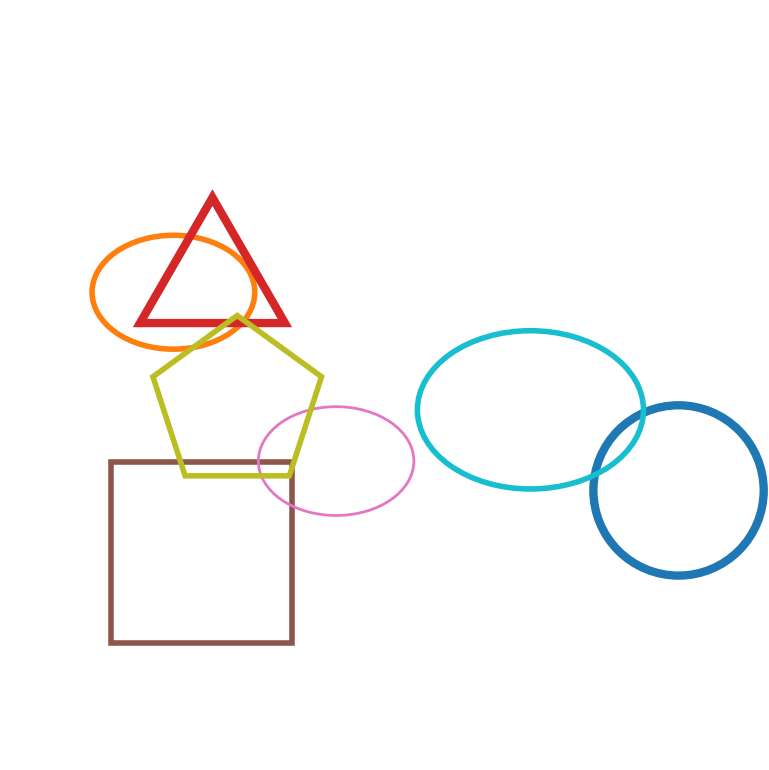[{"shape": "circle", "thickness": 3, "radius": 0.55, "center": [0.881, 0.363]}, {"shape": "oval", "thickness": 2, "radius": 0.53, "center": [0.225, 0.62]}, {"shape": "triangle", "thickness": 3, "radius": 0.54, "center": [0.276, 0.635]}, {"shape": "square", "thickness": 2, "radius": 0.59, "center": [0.261, 0.283]}, {"shape": "oval", "thickness": 1, "radius": 0.5, "center": [0.437, 0.401]}, {"shape": "pentagon", "thickness": 2, "radius": 0.58, "center": [0.308, 0.475]}, {"shape": "oval", "thickness": 2, "radius": 0.73, "center": [0.689, 0.468]}]